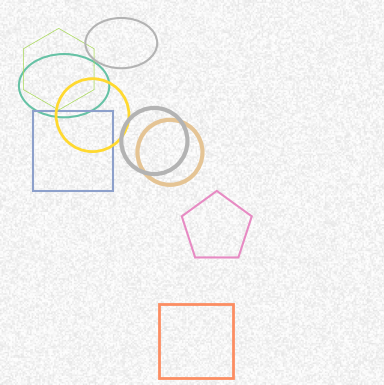[{"shape": "oval", "thickness": 1.5, "radius": 0.59, "center": [0.167, 0.777]}, {"shape": "square", "thickness": 2, "radius": 0.48, "center": [0.509, 0.114]}, {"shape": "square", "thickness": 1.5, "radius": 0.52, "center": [0.189, 0.608]}, {"shape": "pentagon", "thickness": 1.5, "radius": 0.48, "center": [0.563, 0.409]}, {"shape": "hexagon", "thickness": 0.5, "radius": 0.53, "center": [0.153, 0.82]}, {"shape": "circle", "thickness": 2, "radius": 0.47, "center": [0.24, 0.701]}, {"shape": "circle", "thickness": 3, "radius": 0.42, "center": [0.441, 0.604]}, {"shape": "circle", "thickness": 3, "radius": 0.43, "center": [0.401, 0.634]}, {"shape": "oval", "thickness": 1.5, "radius": 0.47, "center": [0.315, 0.888]}]